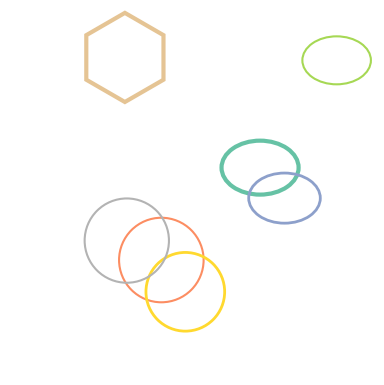[{"shape": "oval", "thickness": 3, "radius": 0.5, "center": [0.675, 0.565]}, {"shape": "circle", "thickness": 1.5, "radius": 0.55, "center": [0.419, 0.325]}, {"shape": "oval", "thickness": 2, "radius": 0.46, "center": [0.739, 0.485]}, {"shape": "oval", "thickness": 1.5, "radius": 0.45, "center": [0.874, 0.843]}, {"shape": "circle", "thickness": 2, "radius": 0.51, "center": [0.481, 0.242]}, {"shape": "hexagon", "thickness": 3, "radius": 0.58, "center": [0.324, 0.851]}, {"shape": "circle", "thickness": 1.5, "radius": 0.55, "center": [0.329, 0.375]}]